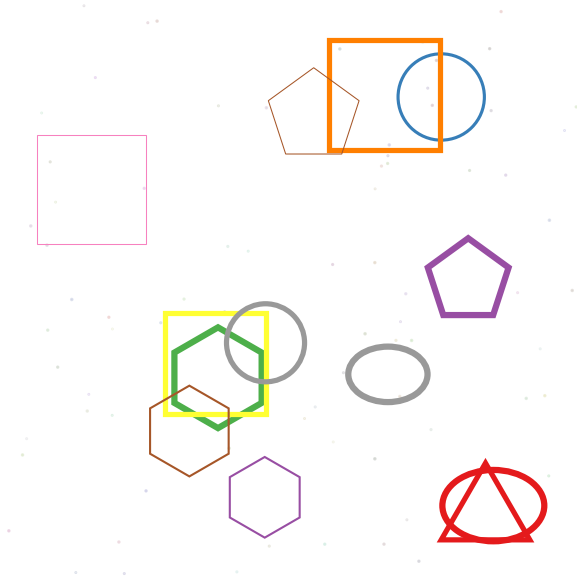[{"shape": "triangle", "thickness": 2.5, "radius": 0.44, "center": [0.841, 0.109]}, {"shape": "oval", "thickness": 3, "radius": 0.44, "center": [0.854, 0.124]}, {"shape": "circle", "thickness": 1.5, "radius": 0.37, "center": [0.764, 0.831]}, {"shape": "hexagon", "thickness": 3, "radius": 0.44, "center": [0.378, 0.345]}, {"shape": "hexagon", "thickness": 1, "radius": 0.35, "center": [0.458, 0.138]}, {"shape": "pentagon", "thickness": 3, "radius": 0.37, "center": [0.811, 0.513]}, {"shape": "square", "thickness": 2.5, "radius": 0.48, "center": [0.666, 0.834]}, {"shape": "square", "thickness": 2.5, "radius": 0.44, "center": [0.373, 0.37]}, {"shape": "pentagon", "thickness": 0.5, "radius": 0.41, "center": [0.543, 0.799]}, {"shape": "hexagon", "thickness": 1, "radius": 0.39, "center": [0.328, 0.253]}, {"shape": "square", "thickness": 0.5, "radius": 0.47, "center": [0.158, 0.671]}, {"shape": "circle", "thickness": 2.5, "radius": 0.34, "center": [0.46, 0.406]}, {"shape": "oval", "thickness": 3, "radius": 0.34, "center": [0.672, 0.351]}]